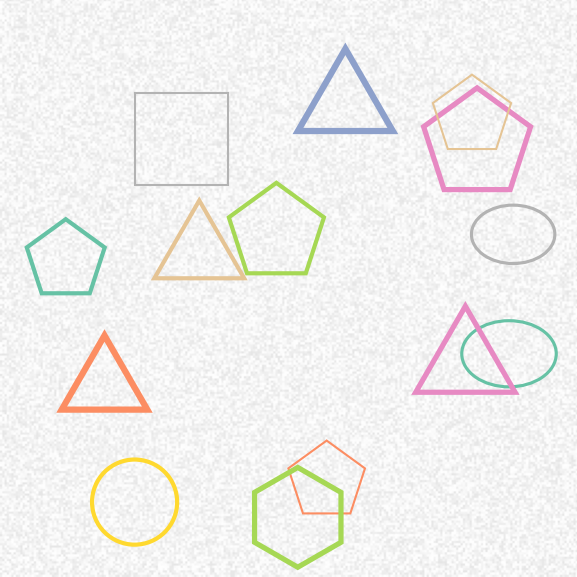[{"shape": "pentagon", "thickness": 2, "radius": 0.35, "center": [0.114, 0.549]}, {"shape": "oval", "thickness": 1.5, "radius": 0.41, "center": [0.881, 0.387]}, {"shape": "triangle", "thickness": 3, "radius": 0.43, "center": [0.181, 0.333]}, {"shape": "pentagon", "thickness": 1, "radius": 0.35, "center": [0.566, 0.167]}, {"shape": "triangle", "thickness": 3, "radius": 0.47, "center": [0.598, 0.82]}, {"shape": "pentagon", "thickness": 2.5, "radius": 0.49, "center": [0.826, 0.75]}, {"shape": "triangle", "thickness": 2.5, "radius": 0.5, "center": [0.806, 0.37]}, {"shape": "hexagon", "thickness": 2.5, "radius": 0.43, "center": [0.516, 0.103]}, {"shape": "pentagon", "thickness": 2, "radius": 0.43, "center": [0.479, 0.596]}, {"shape": "circle", "thickness": 2, "radius": 0.37, "center": [0.233, 0.13]}, {"shape": "pentagon", "thickness": 1, "radius": 0.36, "center": [0.817, 0.799]}, {"shape": "triangle", "thickness": 2, "radius": 0.45, "center": [0.345, 0.562]}, {"shape": "square", "thickness": 1, "radius": 0.4, "center": [0.314, 0.758]}, {"shape": "oval", "thickness": 1.5, "radius": 0.36, "center": [0.889, 0.593]}]